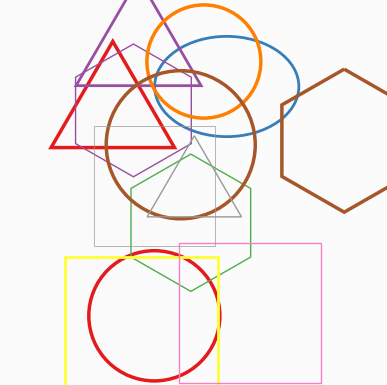[{"shape": "circle", "thickness": 2.5, "radius": 0.85, "center": [0.398, 0.18]}, {"shape": "triangle", "thickness": 2.5, "radius": 0.92, "center": [0.291, 0.709]}, {"shape": "oval", "thickness": 2, "radius": 0.93, "center": [0.585, 0.775]}, {"shape": "hexagon", "thickness": 1, "radius": 0.89, "center": [0.492, 0.421]}, {"shape": "triangle", "thickness": 2, "radius": 0.93, "center": [0.358, 0.871]}, {"shape": "hexagon", "thickness": 1, "radius": 0.86, "center": [0.344, 0.713]}, {"shape": "circle", "thickness": 2.5, "radius": 0.74, "center": [0.526, 0.84]}, {"shape": "square", "thickness": 2, "radius": 0.99, "center": [0.364, 0.135]}, {"shape": "circle", "thickness": 2.5, "radius": 0.96, "center": [0.466, 0.624]}, {"shape": "hexagon", "thickness": 2.5, "radius": 0.93, "center": [0.888, 0.635]}, {"shape": "square", "thickness": 1, "radius": 0.91, "center": [0.646, 0.187]}, {"shape": "triangle", "thickness": 1, "radius": 0.7, "center": [0.501, 0.507]}, {"shape": "square", "thickness": 0.5, "radius": 0.78, "center": [0.399, 0.516]}]